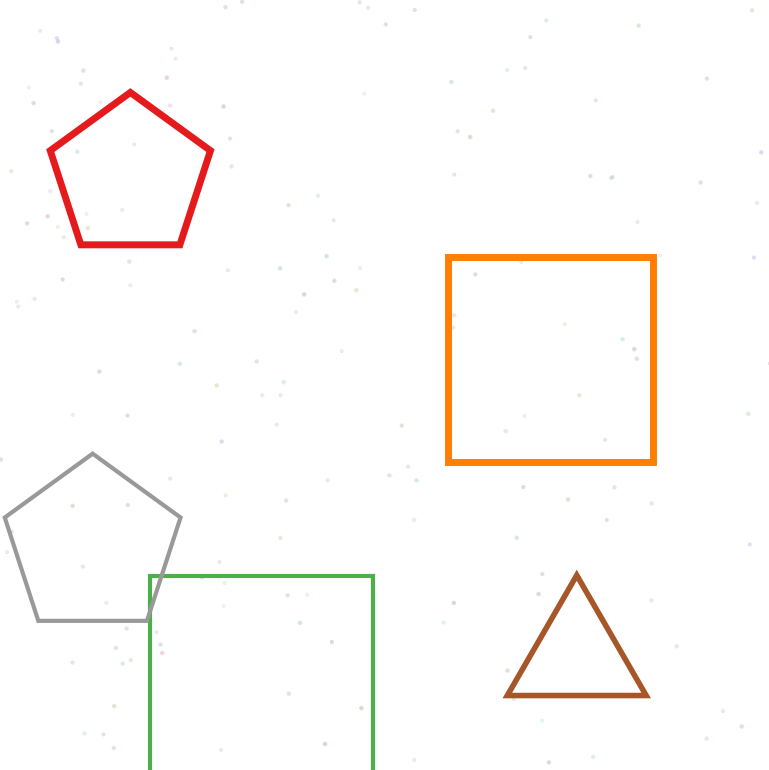[{"shape": "pentagon", "thickness": 2.5, "radius": 0.55, "center": [0.169, 0.771]}, {"shape": "square", "thickness": 1.5, "radius": 0.73, "center": [0.34, 0.106]}, {"shape": "square", "thickness": 2.5, "radius": 0.67, "center": [0.715, 0.533]}, {"shape": "triangle", "thickness": 2, "radius": 0.52, "center": [0.749, 0.149]}, {"shape": "pentagon", "thickness": 1.5, "radius": 0.6, "center": [0.12, 0.291]}]